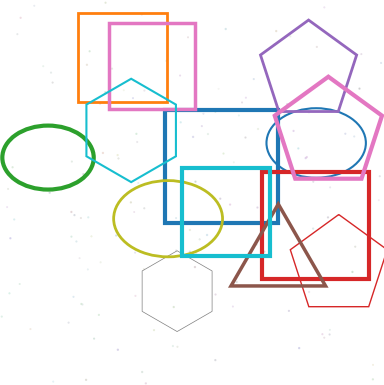[{"shape": "square", "thickness": 3, "radius": 0.74, "center": [0.575, 0.567]}, {"shape": "oval", "thickness": 1.5, "radius": 0.65, "center": [0.821, 0.629]}, {"shape": "square", "thickness": 2, "radius": 0.58, "center": [0.319, 0.851]}, {"shape": "oval", "thickness": 3, "radius": 0.59, "center": [0.125, 0.591]}, {"shape": "square", "thickness": 3, "radius": 0.7, "center": [0.819, 0.414]}, {"shape": "pentagon", "thickness": 1, "radius": 0.66, "center": [0.88, 0.31]}, {"shape": "pentagon", "thickness": 2, "radius": 0.66, "center": [0.801, 0.817]}, {"shape": "triangle", "thickness": 2.5, "radius": 0.71, "center": [0.723, 0.328]}, {"shape": "pentagon", "thickness": 3, "radius": 0.73, "center": [0.853, 0.654]}, {"shape": "square", "thickness": 2.5, "radius": 0.56, "center": [0.396, 0.829]}, {"shape": "hexagon", "thickness": 0.5, "radius": 0.52, "center": [0.46, 0.244]}, {"shape": "oval", "thickness": 2, "radius": 0.71, "center": [0.437, 0.432]}, {"shape": "square", "thickness": 3, "radius": 0.57, "center": [0.586, 0.45]}, {"shape": "hexagon", "thickness": 1.5, "radius": 0.67, "center": [0.341, 0.661]}]